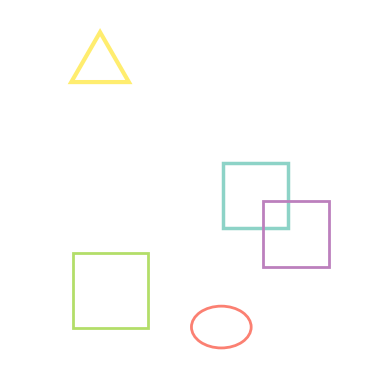[{"shape": "square", "thickness": 2.5, "radius": 0.42, "center": [0.664, 0.491]}, {"shape": "oval", "thickness": 2, "radius": 0.39, "center": [0.575, 0.151]}, {"shape": "square", "thickness": 2, "radius": 0.48, "center": [0.287, 0.245]}, {"shape": "square", "thickness": 2, "radius": 0.43, "center": [0.77, 0.393]}, {"shape": "triangle", "thickness": 3, "radius": 0.43, "center": [0.26, 0.83]}]